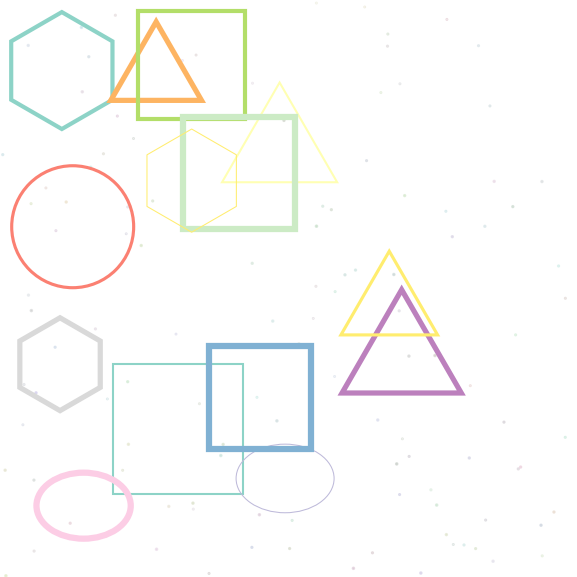[{"shape": "square", "thickness": 1, "radius": 0.56, "center": [0.308, 0.256]}, {"shape": "hexagon", "thickness": 2, "radius": 0.51, "center": [0.107, 0.877]}, {"shape": "triangle", "thickness": 1, "radius": 0.58, "center": [0.484, 0.741]}, {"shape": "oval", "thickness": 0.5, "radius": 0.42, "center": [0.494, 0.171]}, {"shape": "circle", "thickness": 1.5, "radius": 0.53, "center": [0.126, 0.607]}, {"shape": "square", "thickness": 3, "radius": 0.44, "center": [0.45, 0.311]}, {"shape": "triangle", "thickness": 2.5, "radius": 0.45, "center": [0.27, 0.871]}, {"shape": "square", "thickness": 2, "radius": 0.46, "center": [0.331, 0.886]}, {"shape": "oval", "thickness": 3, "radius": 0.41, "center": [0.145, 0.124]}, {"shape": "hexagon", "thickness": 2.5, "radius": 0.4, "center": [0.104, 0.368]}, {"shape": "triangle", "thickness": 2.5, "radius": 0.6, "center": [0.696, 0.378]}, {"shape": "square", "thickness": 3, "radius": 0.48, "center": [0.413, 0.699]}, {"shape": "hexagon", "thickness": 0.5, "radius": 0.45, "center": [0.332, 0.686]}, {"shape": "triangle", "thickness": 1.5, "radius": 0.48, "center": [0.674, 0.468]}]